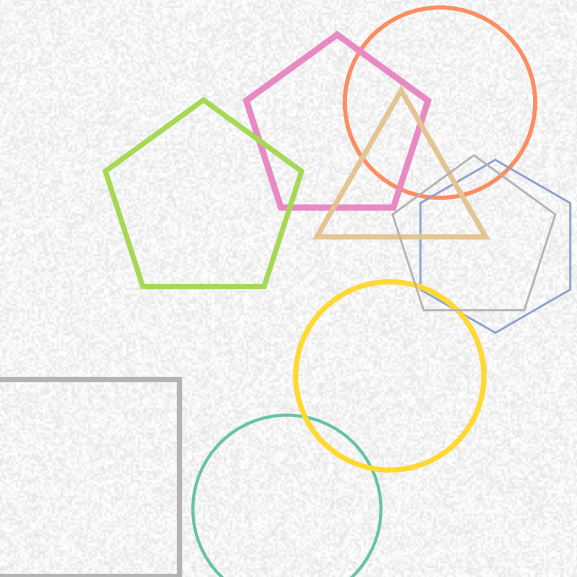[{"shape": "circle", "thickness": 1.5, "radius": 0.81, "center": [0.497, 0.117]}, {"shape": "circle", "thickness": 2, "radius": 0.82, "center": [0.762, 0.821]}, {"shape": "hexagon", "thickness": 1, "radius": 0.75, "center": [0.858, 0.573]}, {"shape": "pentagon", "thickness": 3, "radius": 0.83, "center": [0.584, 0.774]}, {"shape": "pentagon", "thickness": 2.5, "radius": 0.89, "center": [0.352, 0.647]}, {"shape": "circle", "thickness": 2.5, "radius": 0.82, "center": [0.675, 0.348]}, {"shape": "triangle", "thickness": 2.5, "radius": 0.84, "center": [0.695, 0.673]}, {"shape": "pentagon", "thickness": 1, "radius": 0.74, "center": [0.821, 0.582]}, {"shape": "square", "thickness": 2.5, "radius": 0.86, "center": [0.139, 0.172]}]